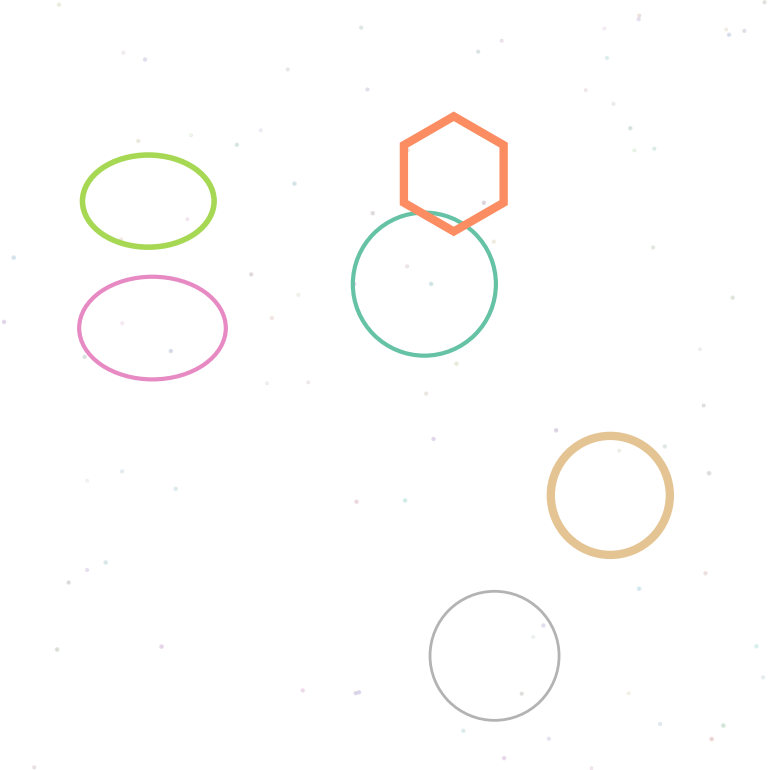[{"shape": "circle", "thickness": 1.5, "radius": 0.46, "center": [0.551, 0.631]}, {"shape": "hexagon", "thickness": 3, "radius": 0.37, "center": [0.589, 0.774]}, {"shape": "oval", "thickness": 1.5, "radius": 0.48, "center": [0.198, 0.574]}, {"shape": "oval", "thickness": 2, "radius": 0.43, "center": [0.193, 0.739]}, {"shape": "circle", "thickness": 3, "radius": 0.39, "center": [0.793, 0.357]}, {"shape": "circle", "thickness": 1, "radius": 0.42, "center": [0.642, 0.148]}]